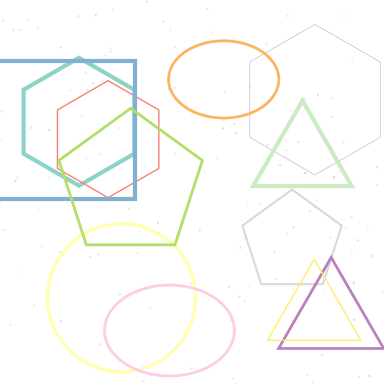[{"shape": "hexagon", "thickness": 3, "radius": 0.83, "center": [0.205, 0.684]}, {"shape": "circle", "thickness": 2.5, "radius": 0.96, "center": [0.316, 0.227]}, {"shape": "hexagon", "thickness": 0.5, "radius": 0.98, "center": [0.818, 0.741]}, {"shape": "hexagon", "thickness": 1, "radius": 0.76, "center": [0.281, 0.639]}, {"shape": "square", "thickness": 3, "radius": 0.9, "center": [0.171, 0.663]}, {"shape": "oval", "thickness": 2, "radius": 0.72, "center": [0.581, 0.794]}, {"shape": "pentagon", "thickness": 2, "radius": 0.98, "center": [0.339, 0.523]}, {"shape": "oval", "thickness": 2, "radius": 0.84, "center": [0.44, 0.142]}, {"shape": "pentagon", "thickness": 1.5, "radius": 0.68, "center": [0.759, 0.372]}, {"shape": "triangle", "thickness": 2, "radius": 0.79, "center": [0.86, 0.174]}, {"shape": "triangle", "thickness": 3, "radius": 0.74, "center": [0.786, 0.591]}, {"shape": "triangle", "thickness": 1, "radius": 0.7, "center": [0.816, 0.186]}]